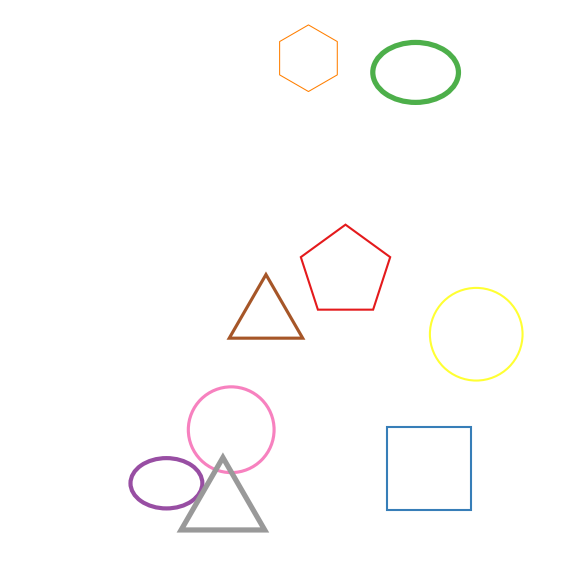[{"shape": "pentagon", "thickness": 1, "radius": 0.41, "center": [0.598, 0.529]}, {"shape": "square", "thickness": 1, "radius": 0.36, "center": [0.743, 0.188]}, {"shape": "oval", "thickness": 2.5, "radius": 0.37, "center": [0.72, 0.874]}, {"shape": "oval", "thickness": 2, "radius": 0.31, "center": [0.288, 0.162]}, {"shape": "hexagon", "thickness": 0.5, "radius": 0.29, "center": [0.534, 0.898]}, {"shape": "circle", "thickness": 1, "radius": 0.4, "center": [0.825, 0.42]}, {"shape": "triangle", "thickness": 1.5, "radius": 0.37, "center": [0.461, 0.45]}, {"shape": "circle", "thickness": 1.5, "radius": 0.37, "center": [0.4, 0.255]}, {"shape": "triangle", "thickness": 2.5, "radius": 0.42, "center": [0.386, 0.123]}]